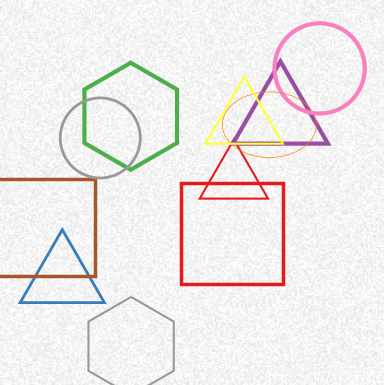[{"shape": "square", "thickness": 2.5, "radius": 0.66, "center": [0.604, 0.394]}, {"shape": "triangle", "thickness": 1.5, "radius": 0.51, "center": [0.607, 0.535]}, {"shape": "triangle", "thickness": 2, "radius": 0.63, "center": [0.162, 0.277]}, {"shape": "hexagon", "thickness": 3, "radius": 0.69, "center": [0.34, 0.698]}, {"shape": "triangle", "thickness": 3, "radius": 0.71, "center": [0.728, 0.698]}, {"shape": "oval", "thickness": 0.5, "radius": 0.61, "center": [0.7, 0.676]}, {"shape": "triangle", "thickness": 1.5, "radius": 0.58, "center": [0.634, 0.685]}, {"shape": "square", "thickness": 2.5, "radius": 0.63, "center": [0.122, 0.409]}, {"shape": "circle", "thickness": 3, "radius": 0.59, "center": [0.83, 0.822]}, {"shape": "circle", "thickness": 2, "radius": 0.52, "center": [0.26, 0.642]}, {"shape": "hexagon", "thickness": 1.5, "radius": 0.64, "center": [0.341, 0.101]}]